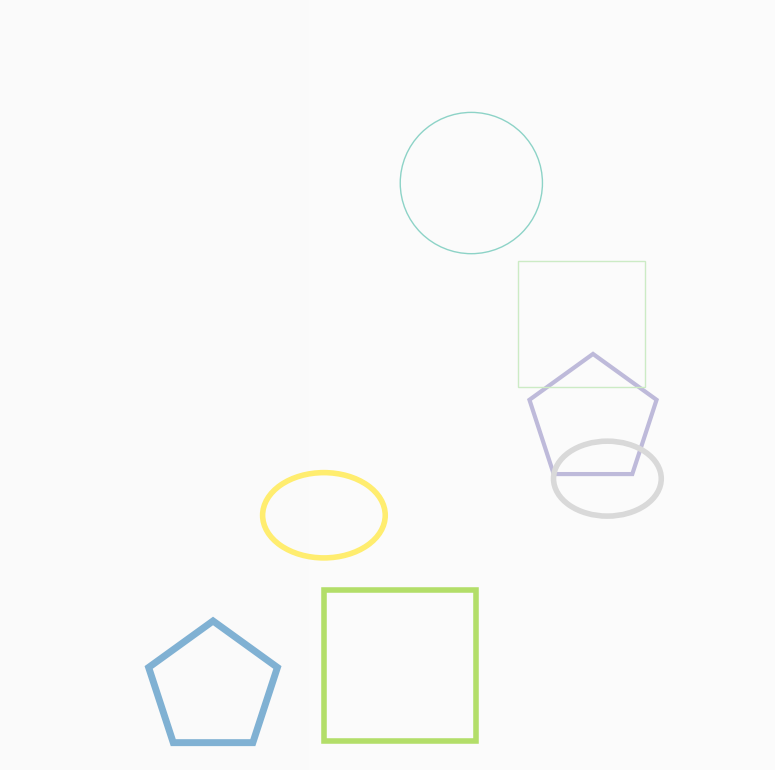[{"shape": "circle", "thickness": 0.5, "radius": 0.46, "center": [0.608, 0.762]}, {"shape": "pentagon", "thickness": 1.5, "radius": 0.43, "center": [0.765, 0.454]}, {"shape": "pentagon", "thickness": 2.5, "radius": 0.44, "center": [0.275, 0.106]}, {"shape": "square", "thickness": 2, "radius": 0.49, "center": [0.516, 0.136]}, {"shape": "oval", "thickness": 2, "radius": 0.35, "center": [0.784, 0.378]}, {"shape": "square", "thickness": 0.5, "radius": 0.41, "center": [0.75, 0.58]}, {"shape": "oval", "thickness": 2, "radius": 0.4, "center": [0.418, 0.331]}]